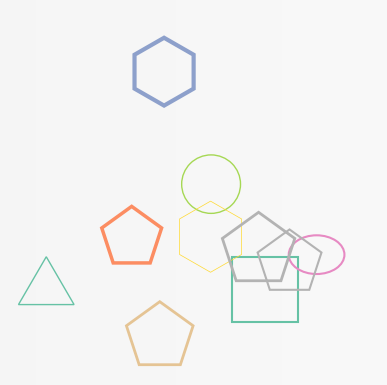[{"shape": "triangle", "thickness": 1, "radius": 0.41, "center": [0.119, 0.25]}, {"shape": "square", "thickness": 1.5, "radius": 0.43, "center": [0.685, 0.248]}, {"shape": "pentagon", "thickness": 2.5, "radius": 0.41, "center": [0.34, 0.383]}, {"shape": "hexagon", "thickness": 3, "radius": 0.44, "center": [0.423, 0.814]}, {"shape": "oval", "thickness": 1.5, "radius": 0.36, "center": [0.817, 0.339]}, {"shape": "circle", "thickness": 1, "radius": 0.38, "center": [0.545, 0.522]}, {"shape": "hexagon", "thickness": 0.5, "radius": 0.46, "center": [0.543, 0.385]}, {"shape": "pentagon", "thickness": 2, "radius": 0.45, "center": [0.412, 0.126]}, {"shape": "pentagon", "thickness": 2, "radius": 0.49, "center": [0.667, 0.35]}, {"shape": "pentagon", "thickness": 1.5, "radius": 0.43, "center": [0.747, 0.317]}]